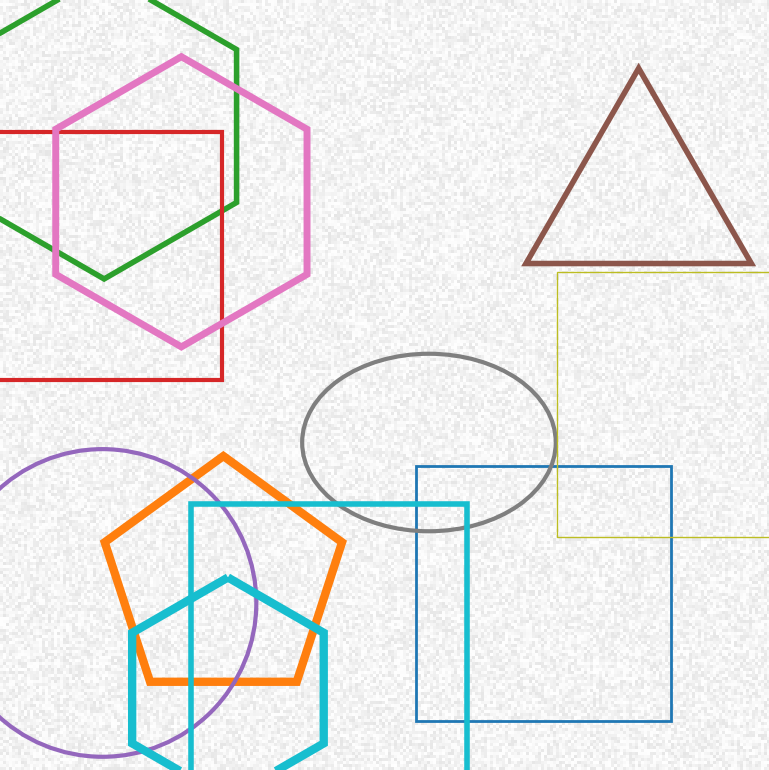[{"shape": "square", "thickness": 1, "radius": 0.83, "center": [0.706, 0.23]}, {"shape": "pentagon", "thickness": 3, "radius": 0.81, "center": [0.29, 0.246]}, {"shape": "hexagon", "thickness": 2, "radius": 0.99, "center": [0.135, 0.836]}, {"shape": "square", "thickness": 1.5, "radius": 0.8, "center": [0.127, 0.667]}, {"shape": "circle", "thickness": 1.5, "radius": 1.0, "center": [0.133, 0.217]}, {"shape": "triangle", "thickness": 2, "radius": 0.85, "center": [0.829, 0.742]}, {"shape": "hexagon", "thickness": 2.5, "radius": 0.94, "center": [0.236, 0.738]}, {"shape": "oval", "thickness": 1.5, "radius": 0.82, "center": [0.557, 0.425]}, {"shape": "square", "thickness": 0.5, "radius": 0.86, "center": [0.896, 0.475]}, {"shape": "hexagon", "thickness": 3, "radius": 0.72, "center": [0.296, 0.106]}, {"shape": "square", "thickness": 2, "radius": 0.89, "center": [0.427, 0.166]}]